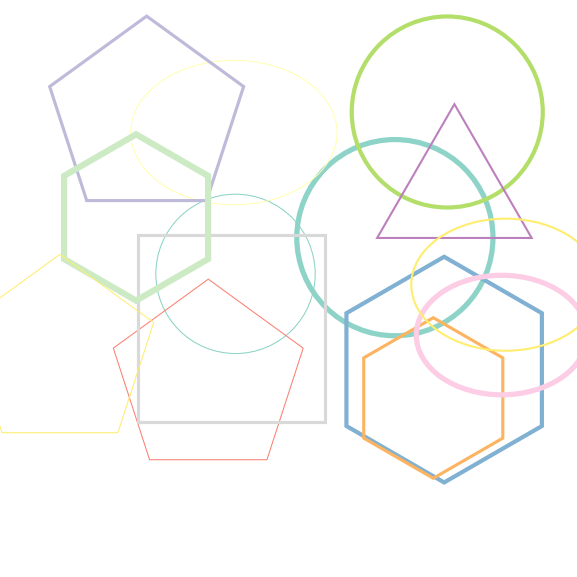[{"shape": "circle", "thickness": 0.5, "radius": 0.69, "center": [0.408, 0.525]}, {"shape": "circle", "thickness": 2.5, "radius": 0.85, "center": [0.684, 0.588]}, {"shape": "oval", "thickness": 0.5, "radius": 0.89, "center": [0.405, 0.77]}, {"shape": "pentagon", "thickness": 1.5, "radius": 0.88, "center": [0.254, 0.795]}, {"shape": "pentagon", "thickness": 0.5, "radius": 0.86, "center": [0.361, 0.343]}, {"shape": "hexagon", "thickness": 2, "radius": 0.98, "center": [0.769, 0.359]}, {"shape": "hexagon", "thickness": 1.5, "radius": 0.7, "center": [0.75, 0.31]}, {"shape": "circle", "thickness": 2, "radius": 0.83, "center": [0.774, 0.805]}, {"shape": "oval", "thickness": 2.5, "radius": 0.74, "center": [0.869, 0.419]}, {"shape": "square", "thickness": 1.5, "radius": 0.81, "center": [0.401, 0.43]}, {"shape": "triangle", "thickness": 1, "radius": 0.77, "center": [0.787, 0.664]}, {"shape": "hexagon", "thickness": 3, "radius": 0.72, "center": [0.236, 0.623]}, {"shape": "pentagon", "thickness": 0.5, "radius": 0.85, "center": [0.104, 0.388]}, {"shape": "oval", "thickness": 1, "radius": 0.82, "center": [0.875, 0.506]}]